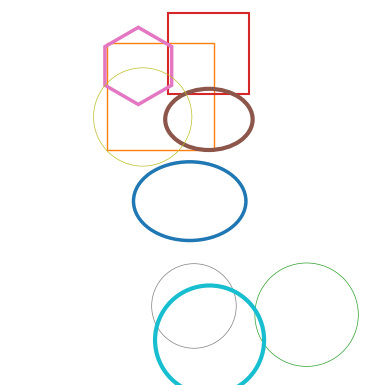[{"shape": "oval", "thickness": 2.5, "radius": 0.73, "center": [0.493, 0.478]}, {"shape": "square", "thickness": 1, "radius": 0.69, "center": [0.416, 0.749]}, {"shape": "circle", "thickness": 0.5, "radius": 0.67, "center": [0.796, 0.183]}, {"shape": "square", "thickness": 1.5, "radius": 0.52, "center": [0.541, 0.86]}, {"shape": "oval", "thickness": 3, "radius": 0.57, "center": [0.543, 0.69]}, {"shape": "hexagon", "thickness": 2.5, "radius": 0.5, "center": [0.359, 0.829]}, {"shape": "circle", "thickness": 0.5, "radius": 0.55, "center": [0.504, 0.205]}, {"shape": "circle", "thickness": 0.5, "radius": 0.64, "center": [0.371, 0.696]}, {"shape": "circle", "thickness": 3, "radius": 0.71, "center": [0.544, 0.117]}]